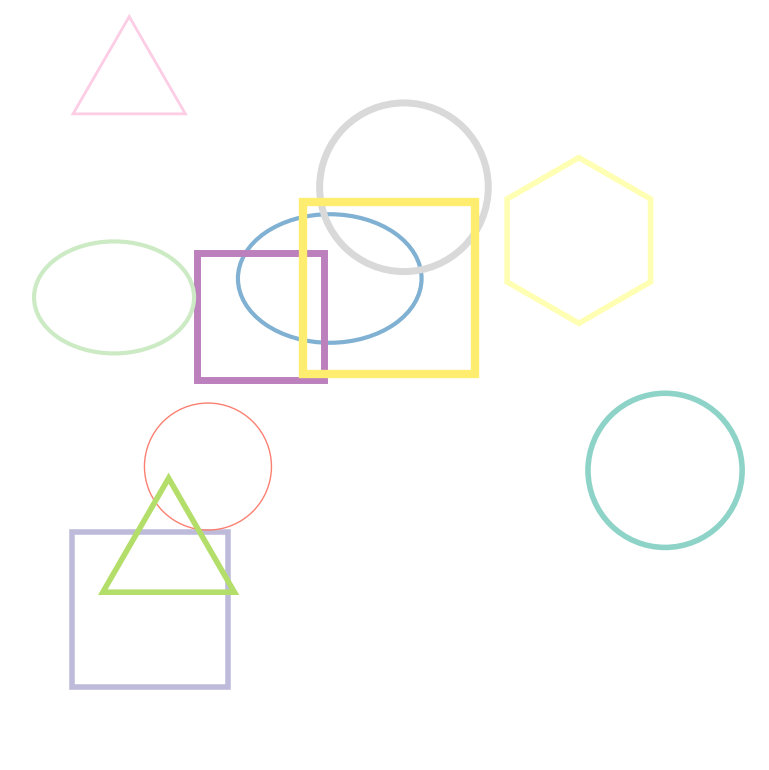[{"shape": "circle", "thickness": 2, "radius": 0.5, "center": [0.864, 0.389]}, {"shape": "hexagon", "thickness": 2, "radius": 0.54, "center": [0.752, 0.688]}, {"shape": "square", "thickness": 2, "radius": 0.51, "center": [0.195, 0.209]}, {"shape": "circle", "thickness": 0.5, "radius": 0.41, "center": [0.27, 0.394]}, {"shape": "oval", "thickness": 1.5, "radius": 0.6, "center": [0.428, 0.638]}, {"shape": "triangle", "thickness": 2, "radius": 0.49, "center": [0.219, 0.28]}, {"shape": "triangle", "thickness": 1, "radius": 0.42, "center": [0.168, 0.894]}, {"shape": "circle", "thickness": 2.5, "radius": 0.55, "center": [0.525, 0.757]}, {"shape": "square", "thickness": 2.5, "radius": 0.41, "center": [0.338, 0.589]}, {"shape": "oval", "thickness": 1.5, "radius": 0.52, "center": [0.148, 0.614]}, {"shape": "square", "thickness": 3, "radius": 0.56, "center": [0.505, 0.626]}]